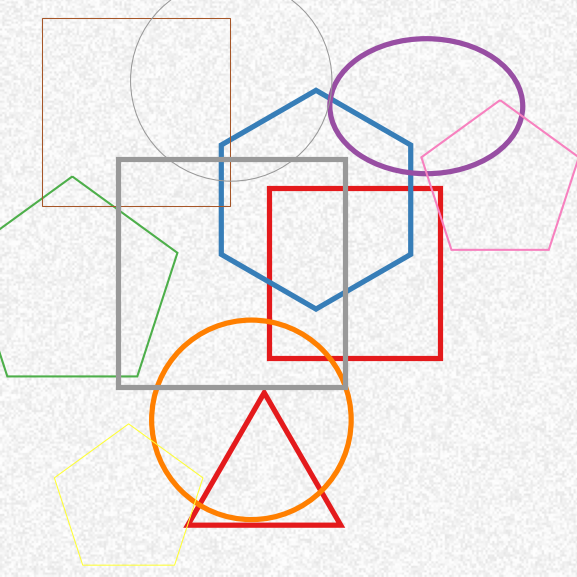[{"shape": "triangle", "thickness": 2.5, "radius": 0.76, "center": [0.458, 0.166]}, {"shape": "square", "thickness": 2.5, "radius": 0.74, "center": [0.614, 0.527]}, {"shape": "hexagon", "thickness": 2.5, "radius": 0.95, "center": [0.547, 0.653]}, {"shape": "pentagon", "thickness": 1, "radius": 0.96, "center": [0.125, 0.502]}, {"shape": "oval", "thickness": 2.5, "radius": 0.84, "center": [0.738, 0.815]}, {"shape": "circle", "thickness": 2.5, "radius": 0.86, "center": [0.435, 0.272]}, {"shape": "pentagon", "thickness": 0.5, "radius": 0.68, "center": [0.223, 0.13]}, {"shape": "square", "thickness": 0.5, "radius": 0.81, "center": [0.236, 0.805]}, {"shape": "pentagon", "thickness": 1, "radius": 0.72, "center": [0.866, 0.682]}, {"shape": "square", "thickness": 2.5, "radius": 0.99, "center": [0.401, 0.527]}, {"shape": "circle", "thickness": 0.5, "radius": 0.87, "center": [0.4, 0.86]}]